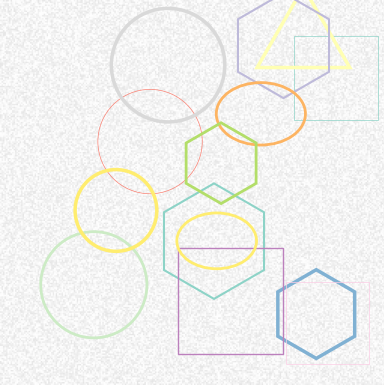[{"shape": "hexagon", "thickness": 1.5, "radius": 0.75, "center": [0.556, 0.374]}, {"shape": "square", "thickness": 0.5, "radius": 0.55, "center": [0.872, 0.797]}, {"shape": "triangle", "thickness": 2.5, "radius": 0.69, "center": [0.788, 0.894]}, {"shape": "hexagon", "thickness": 1.5, "radius": 0.68, "center": [0.736, 0.882]}, {"shape": "circle", "thickness": 0.5, "radius": 0.68, "center": [0.39, 0.632]}, {"shape": "hexagon", "thickness": 2.5, "radius": 0.58, "center": [0.821, 0.184]}, {"shape": "oval", "thickness": 2, "radius": 0.58, "center": [0.678, 0.704]}, {"shape": "hexagon", "thickness": 2, "radius": 0.52, "center": [0.574, 0.576]}, {"shape": "square", "thickness": 0.5, "radius": 0.53, "center": [0.851, 0.161]}, {"shape": "circle", "thickness": 2.5, "radius": 0.74, "center": [0.437, 0.831]}, {"shape": "square", "thickness": 1, "radius": 0.68, "center": [0.598, 0.219]}, {"shape": "circle", "thickness": 2, "radius": 0.69, "center": [0.244, 0.26]}, {"shape": "circle", "thickness": 2.5, "radius": 0.53, "center": [0.301, 0.453]}, {"shape": "oval", "thickness": 2, "radius": 0.52, "center": [0.563, 0.374]}]